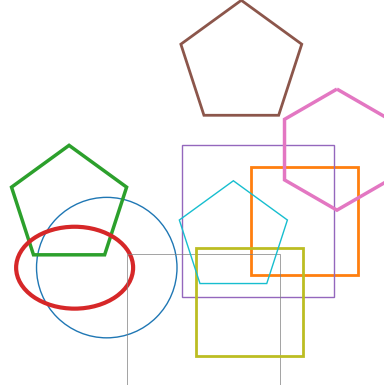[{"shape": "circle", "thickness": 1, "radius": 0.91, "center": [0.277, 0.305]}, {"shape": "square", "thickness": 2, "radius": 0.7, "center": [0.791, 0.426]}, {"shape": "pentagon", "thickness": 2.5, "radius": 0.79, "center": [0.179, 0.465]}, {"shape": "oval", "thickness": 3, "radius": 0.76, "center": [0.194, 0.305]}, {"shape": "square", "thickness": 1, "radius": 0.99, "center": [0.671, 0.427]}, {"shape": "pentagon", "thickness": 2, "radius": 0.83, "center": [0.627, 0.834]}, {"shape": "hexagon", "thickness": 2.5, "radius": 0.79, "center": [0.875, 0.611]}, {"shape": "square", "thickness": 0.5, "radius": 0.99, "center": [0.528, 0.143]}, {"shape": "square", "thickness": 2, "radius": 0.7, "center": [0.648, 0.215]}, {"shape": "pentagon", "thickness": 1, "radius": 0.74, "center": [0.606, 0.383]}]